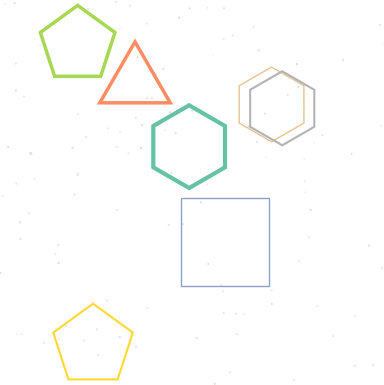[{"shape": "hexagon", "thickness": 3, "radius": 0.54, "center": [0.491, 0.619]}, {"shape": "triangle", "thickness": 2.5, "radius": 0.53, "center": [0.351, 0.786]}, {"shape": "square", "thickness": 1, "radius": 0.57, "center": [0.583, 0.371]}, {"shape": "pentagon", "thickness": 2.5, "radius": 0.51, "center": [0.202, 0.884]}, {"shape": "pentagon", "thickness": 1.5, "radius": 0.54, "center": [0.242, 0.103]}, {"shape": "hexagon", "thickness": 1, "radius": 0.49, "center": [0.705, 0.729]}, {"shape": "hexagon", "thickness": 1.5, "radius": 0.48, "center": [0.733, 0.719]}]